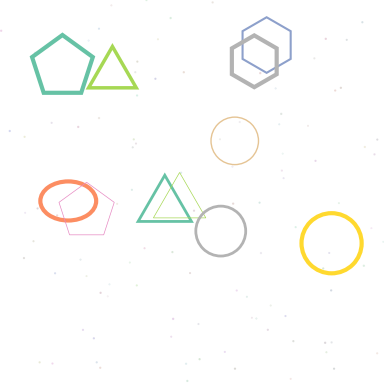[{"shape": "pentagon", "thickness": 3, "radius": 0.41, "center": [0.162, 0.826]}, {"shape": "triangle", "thickness": 2, "radius": 0.4, "center": [0.428, 0.465]}, {"shape": "oval", "thickness": 3, "radius": 0.36, "center": [0.177, 0.478]}, {"shape": "hexagon", "thickness": 1.5, "radius": 0.36, "center": [0.693, 0.883]}, {"shape": "pentagon", "thickness": 0.5, "radius": 0.38, "center": [0.225, 0.451]}, {"shape": "triangle", "thickness": 2.5, "radius": 0.36, "center": [0.292, 0.808]}, {"shape": "triangle", "thickness": 0.5, "radius": 0.39, "center": [0.466, 0.473]}, {"shape": "circle", "thickness": 3, "radius": 0.39, "center": [0.861, 0.368]}, {"shape": "circle", "thickness": 1, "radius": 0.31, "center": [0.61, 0.634]}, {"shape": "hexagon", "thickness": 3, "radius": 0.34, "center": [0.66, 0.841]}, {"shape": "circle", "thickness": 2, "radius": 0.32, "center": [0.573, 0.4]}]